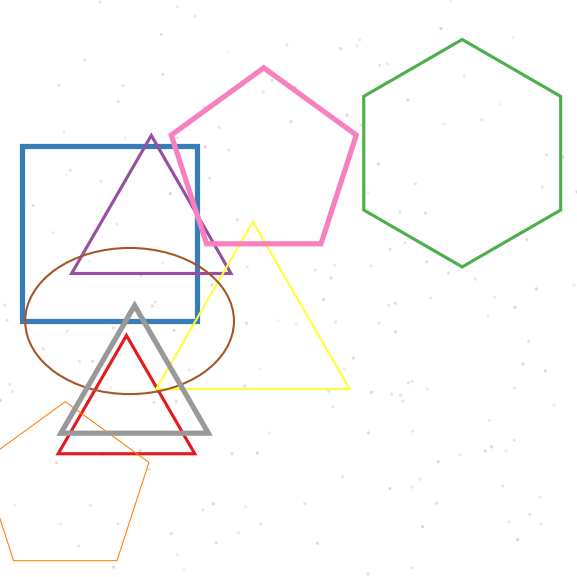[{"shape": "triangle", "thickness": 1.5, "radius": 0.68, "center": [0.219, 0.282]}, {"shape": "square", "thickness": 2.5, "radius": 0.76, "center": [0.189, 0.595]}, {"shape": "hexagon", "thickness": 1.5, "radius": 0.98, "center": [0.8, 0.734]}, {"shape": "triangle", "thickness": 1.5, "radius": 0.8, "center": [0.262, 0.605]}, {"shape": "pentagon", "thickness": 0.5, "radius": 0.76, "center": [0.113, 0.151]}, {"shape": "triangle", "thickness": 1, "radius": 0.97, "center": [0.438, 0.422]}, {"shape": "oval", "thickness": 1, "radius": 0.9, "center": [0.224, 0.443]}, {"shape": "pentagon", "thickness": 2.5, "radius": 0.84, "center": [0.457, 0.713]}, {"shape": "triangle", "thickness": 2.5, "radius": 0.74, "center": [0.233, 0.323]}]